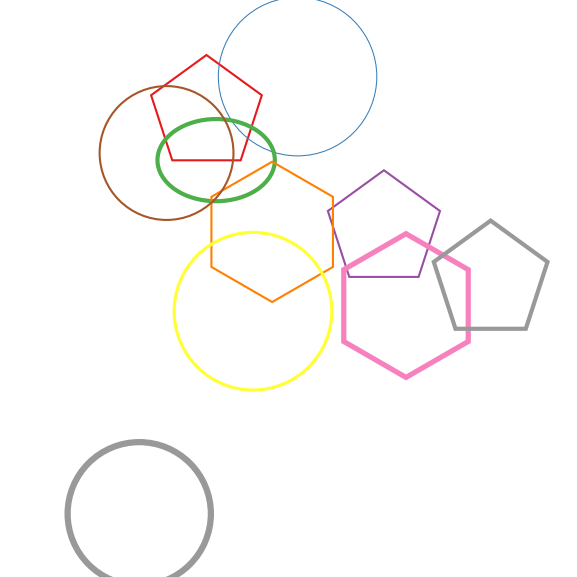[{"shape": "pentagon", "thickness": 1, "radius": 0.5, "center": [0.358, 0.803]}, {"shape": "circle", "thickness": 0.5, "radius": 0.69, "center": [0.515, 0.866]}, {"shape": "oval", "thickness": 2, "radius": 0.51, "center": [0.374, 0.722]}, {"shape": "pentagon", "thickness": 1, "radius": 0.51, "center": [0.665, 0.602]}, {"shape": "hexagon", "thickness": 1, "radius": 0.61, "center": [0.471, 0.598]}, {"shape": "circle", "thickness": 1.5, "radius": 0.68, "center": [0.438, 0.46]}, {"shape": "circle", "thickness": 1, "radius": 0.58, "center": [0.288, 0.734]}, {"shape": "hexagon", "thickness": 2.5, "radius": 0.62, "center": [0.703, 0.47]}, {"shape": "circle", "thickness": 3, "radius": 0.62, "center": [0.241, 0.109]}, {"shape": "pentagon", "thickness": 2, "radius": 0.52, "center": [0.85, 0.514]}]